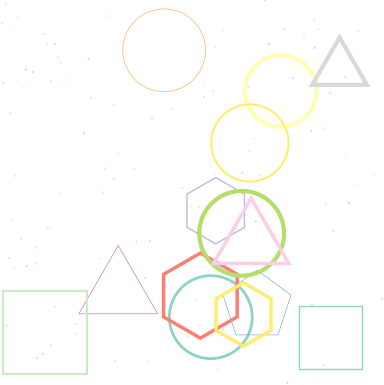[{"shape": "square", "thickness": 1, "radius": 0.41, "center": [0.858, 0.124]}, {"shape": "circle", "thickness": 2, "radius": 0.54, "center": [0.547, 0.176]}, {"shape": "circle", "thickness": 3, "radius": 0.46, "center": [0.729, 0.763]}, {"shape": "hexagon", "thickness": 1, "radius": 0.43, "center": [0.56, 0.453]}, {"shape": "hexagon", "thickness": 2.5, "radius": 0.55, "center": [0.52, 0.232]}, {"shape": "pentagon", "thickness": 0.5, "radius": 0.46, "center": [0.668, 0.205]}, {"shape": "circle", "thickness": 0.5, "radius": 0.54, "center": [0.426, 0.869]}, {"shape": "circle", "thickness": 3, "radius": 0.55, "center": [0.628, 0.394]}, {"shape": "triangle", "thickness": 2.5, "radius": 0.56, "center": [0.652, 0.372]}, {"shape": "triangle", "thickness": 3, "radius": 0.41, "center": [0.882, 0.821]}, {"shape": "triangle", "thickness": 0.5, "radius": 0.59, "center": [0.307, 0.244]}, {"shape": "square", "thickness": 1.5, "radius": 0.54, "center": [0.117, 0.137]}, {"shape": "hexagon", "thickness": 2.5, "radius": 0.41, "center": [0.633, 0.183]}, {"shape": "circle", "thickness": 1.5, "radius": 0.5, "center": [0.649, 0.629]}]